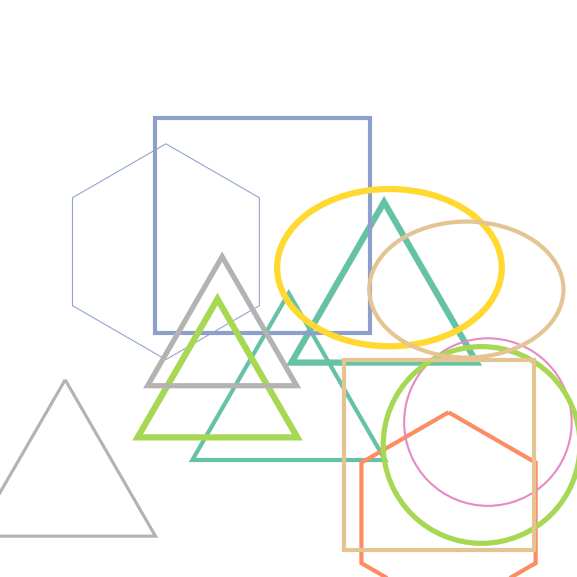[{"shape": "triangle", "thickness": 3, "radius": 0.93, "center": [0.665, 0.464]}, {"shape": "triangle", "thickness": 2, "radius": 0.96, "center": [0.5, 0.299]}, {"shape": "hexagon", "thickness": 2, "radius": 0.87, "center": [0.777, 0.111]}, {"shape": "square", "thickness": 2, "radius": 0.93, "center": [0.454, 0.608]}, {"shape": "hexagon", "thickness": 0.5, "radius": 0.93, "center": [0.287, 0.563]}, {"shape": "circle", "thickness": 1, "radius": 0.73, "center": [0.845, 0.268]}, {"shape": "triangle", "thickness": 3, "radius": 0.8, "center": [0.377, 0.322]}, {"shape": "circle", "thickness": 2.5, "radius": 0.85, "center": [0.834, 0.229]}, {"shape": "oval", "thickness": 3, "radius": 0.97, "center": [0.674, 0.536]}, {"shape": "oval", "thickness": 2, "radius": 0.84, "center": [0.808, 0.498]}, {"shape": "square", "thickness": 2, "radius": 0.82, "center": [0.76, 0.211]}, {"shape": "triangle", "thickness": 1.5, "radius": 0.9, "center": [0.113, 0.161]}, {"shape": "triangle", "thickness": 2.5, "radius": 0.75, "center": [0.385, 0.406]}]